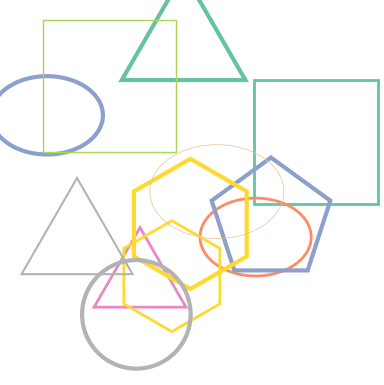[{"shape": "square", "thickness": 2, "radius": 0.81, "center": [0.821, 0.631]}, {"shape": "triangle", "thickness": 3, "radius": 0.93, "center": [0.477, 0.885]}, {"shape": "oval", "thickness": 2, "radius": 0.72, "center": [0.664, 0.384]}, {"shape": "pentagon", "thickness": 3, "radius": 0.81, "center": [0.704, 0.429]}, {"shape": "oval", "thickness": 3, "radius": 0.73, "center": [0.122, 0.7]}, {"shape": "triangle", "thickness": 2, "radius": 0.69, "center": [0.364, 0.271]}, {"shape": "square", "thickness": 1, "radius": 0.86, "center": [0.285, 0.777]}, {"shape": "hexagon", "thickness": 3, "radius": 0.85, "center": [0.494, 0.418]}, {"shape": "hexagon", "thickness": 2, "radius": 0.72, "center": [0.446, 0.283]}, {"shape": "oval", "thickness": 0.5, "radius": 0.87, "center": [0.563, 0.502]}, {"shape": "triangle", "thickness": 1.5, "radius": 0.83, "center": [0.2, 0.371]}, {"shape": "circle", "thickness": 3, "radius": 0.7, "center": [0.354, 0.183]}]